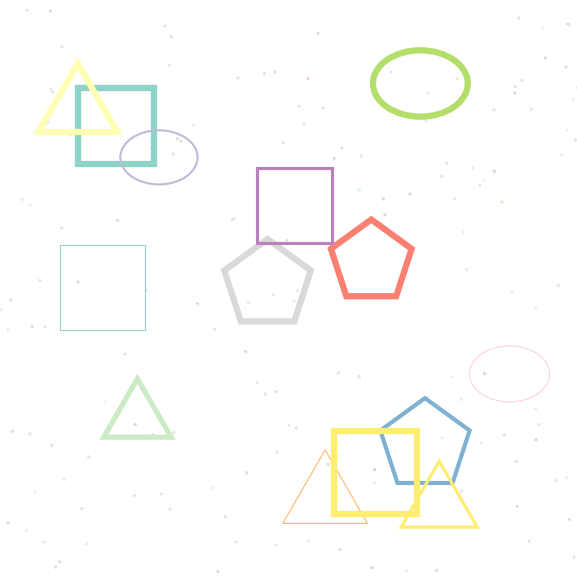[{"shape": "square", "thickness": 0.5, "radius": 0.37, "center": [0.177, 0.502]}, {"shape": "square", "thickness": 3, "radius": 0.33, "center": [0.201, 0.781]}, {"shape": "triangle", "thickness": 3, "radius": 0.39, "center": [0.135, 0.81]}, {"shape": "oval", "thickness": 1, "radius": 0.33, "center": [0.275, 0.727]}, {"shape": "pentagon", "thickness": 3, "radius": 0.37, "center": [0.643, 0.546]}, {"shape": "pentagon", "thickness": 2, "radius": 0.41, "center": [0.736, 0.229]}, {"shape": "triangle", "thickness": 0.5, "radius": 0.42, "center": [0.563, 0.135]}, {"shape": "oval", "thickness": 3, "radius": 0.41, "center": [0.728, 0.855]}, {"shape": "oval", "thickness": 0.5, "radius": 0.35, "center": [0.882, 0.352]}, {"shape": "pentagon", "thickness": 3, "radius": 0.39, "center": [0.463, 0.506]}, {"shape": "square", "thickness": 1.5, "radius": 0.33, "center": [0.51, 0.643]}, {"shape": "triangle", "thickness": 2.5, "radius": 0.34, "center": [0.238, 0.276]}, {"shape": "triangle", "thickness": 1.5, "radius": 0.38, "center": [0.761, 0.124]}, {"shape": "square", "thickness": 3, "radius": 0.36, "center": [0.65, 0.181]}]